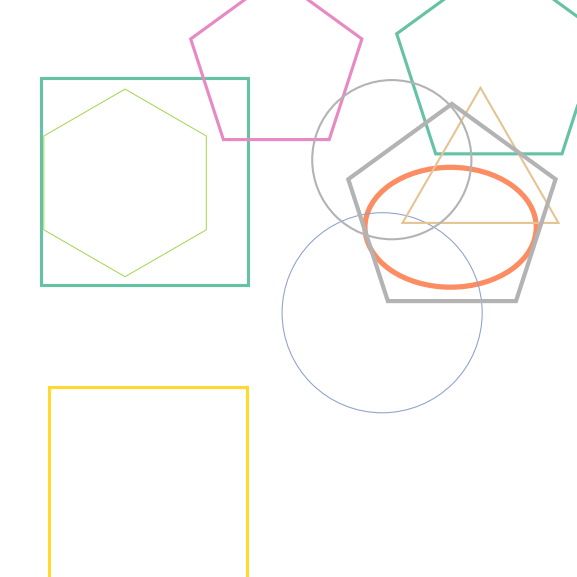[{"shape": "square", "thickness": 1.5, "radius": 0.9, "center": [0.25, 0.685]}, {"shape": "pentagon", "thickness": 1.5, "radius": 0.93, "center": [0.864, 0.883]}, {"shape": "oval", "thickness": 2.5, "radius": 0.74, "center": [0.78, 0.606]}, {"shape": "circle", "thickness": 0.5, "radius": 0.87, "center": [0.662, 0.458]}, {"shape": "pentagon", "thickness": 1.5, "radius": 0.78, "center": [0.478, 0.884]}, {"shape": "hexagon", "thickness": 0.5, "radius": 0.81, "center": [0.217, 0.682]}, {"shape": "square", "thickness": 1.5, "radius": 0.86, "center": [0.257, 0.158]}, {"shape": "triangle", "thickness": 1, "radius": 0.78, "center": [0.832, 0.691]}, {"shape": "pentagon", "thickness": 2, "radius": 0.94, "center": [0.783, 0.63]}, {"shape": "circle", "thickness": 1, "radius": 0.69, "center": [0.678, 0.723]}]